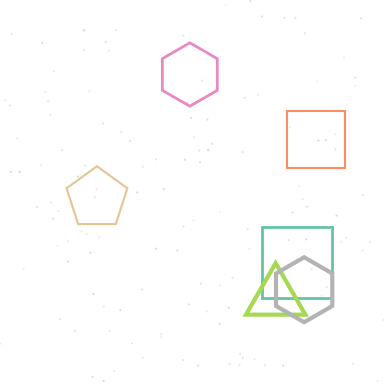[{"shape": "square", "thickness": 2, "radius": 0.46, "center": [0.772, 0.317]}, {"shape": "square", "thickness": 1.5, "radius": 0.37, "center": [0.821, 0.637]}, {"shape": "hexagon", "thickness": 2, "radius": 0.41, "center": [0.493, 0.806]}, {"shape": "triangle", "thickness": 3, "radius": 0.45, "center": [0.716, 0.227]}, {"shape": "pentagon", "thickness": 1.5, "radius": 0.42, "center": [0.252, 0.485]}, {"shape": "hexagon", "thickness": 3, "radius": 0.42, "center": [0.79, 0.247]}]